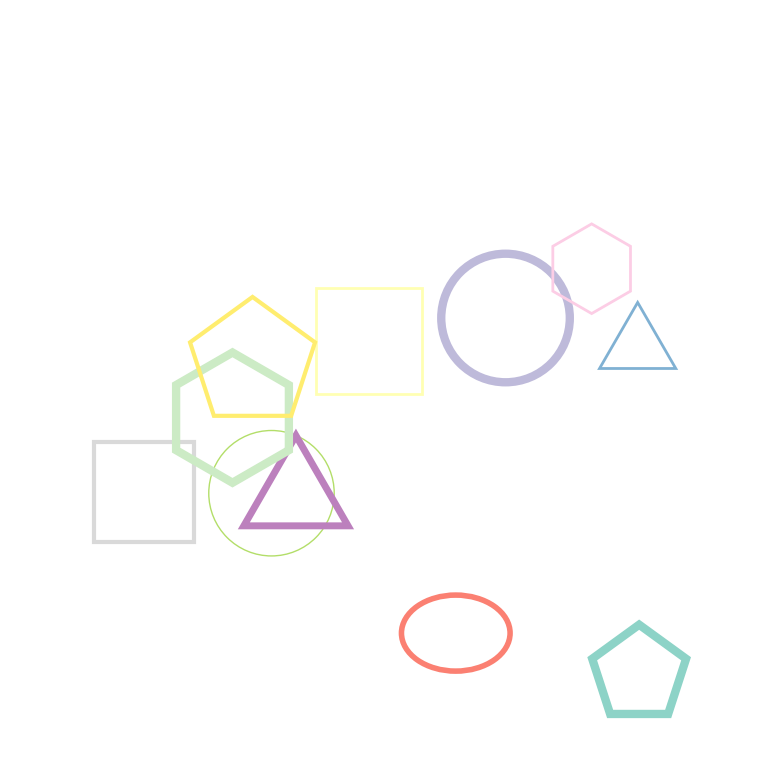[{"shape": "pentagon", "thickness": 3, "radius": 0.32, "center": [0.83, 0.125]}, {"shape": "square", "thickness": 1, "radius": 0.34, "center": [0.479, 0.557]}, {"shape": "circle", "thickness": 3, "radius": 0.42, "center": [0.657, 0.587]}, {"shape": "oval", "thickness": 2, "radius": 0.35, "center": [0.592, 0.178]}, {"shape": "triangle", "thickness": 1, "radius": 0.29, "center": [0.828, 0.55]}, {"shape": "circle", "thickness": 0.5, "radius": 0.41, "center": [0.353, 0.359]}, {"shape": "hexagon", "thickness": 1, "radius": 0.29, "center": [0.768, 0.651]}, {"shape": "square", "thickness": 1.5, "radius": 0.33, "center": [0.187, 0.361]}, {"shape": "triangle", "thickness": 2.5, "radius": 0.39, "center": [0.384, 0.356]}, {"shape": "hexagon", "thickness": 3, "radius": 0.42, "center": [0.302, 0.458]}, {"shape": "pentagon", "thickness": 1.5, "radius": 0.43, "center": [0.328, 0.529]}]